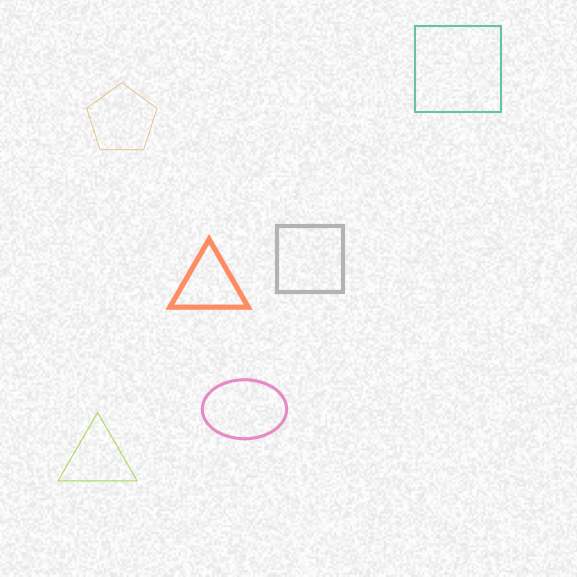[{"shape": "square", "thickness": 1, "radius": 0.37, "center": [0.793, 0.879]}, {"shape": "triangle", "thickness": 2.5, "radius": 0.39, "center": [0.362, 0.506]}, {"shape": "oval", "thickness": 1.5, "radius": 0.37, "center": [0.423, 0.29]}, {"shape": "triangle", "thickness": 0.5, "radius": 0.4, "center": [0.169, 0.206]}, {"shape": "pentagon", "thickness": 0.5, "radius": 0.32, "center": [0.211, 0.792]}, {"shape": "square", "thickness": 2, "radius": 0.29, "center": [0.536, 0.551]}]